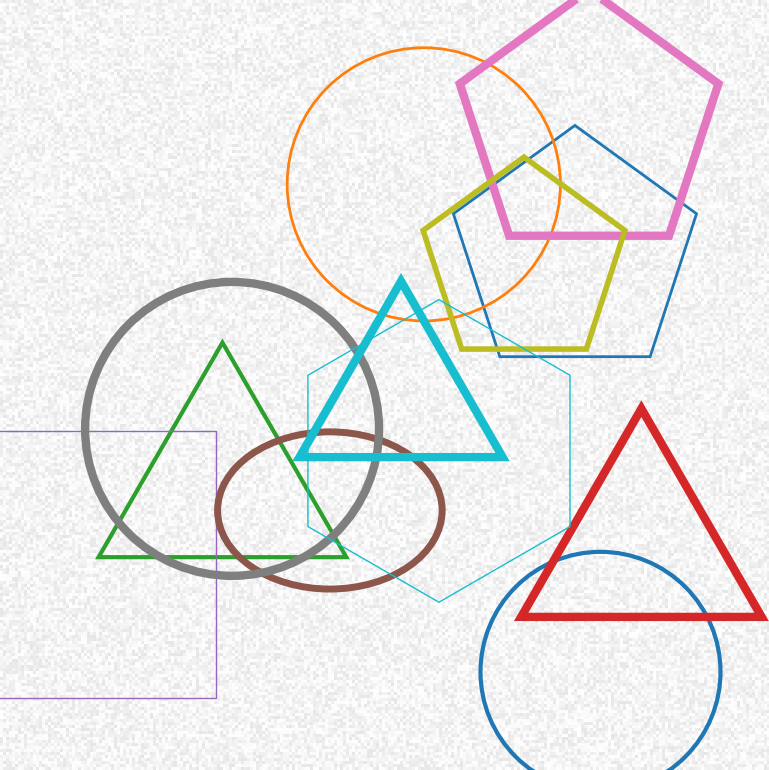[{"shape": "circle", "thickness": 1.5, "radius": 0.78, "center": [0.78, 0.127]}, {"shape": "pentagon", "thickness": 1, "radius": 0.83, "center": [0.747, 0.671]}, {"shape": "circle", "thickness": 1, "radius": 0.89, "center": [0.55, 0.761]}, {"shape": "triangle", "thickness": 1.5, "radius": 0.93, "center": [0.289, 0.369]}, {"shape": "triangle", "thickness": 3, "radius": 0.9, "center": [0.833, 0.289]}, {"shape": "square", "thickness": 0.5, "radius": 0.87, "center": [0.106, 0.267]}, {"shape": "oval", "thickness": 2.5, "radius": 0.73, "center": [0.428, 0.337]}, {"shape": "pentagon", "thickness": 3, "radius": 0.88, "center": [0.765, 0.837]}, {"shape": "circle", "thickness": 3, "radius": 0.95, "center": [0.301, 0.443]}, {"shape": "pentagon", "thickness": 2, "radius": 0.69, "center": [0.681, 0.658]}, {"shape": "hexagon", "thickness": 0.5, "radius": 0.98, "center": [0.57, 0.414]}, {"shape": "triangle", "thickness": 3, "radius": 0.76, "center": [0.521, 0.482]}]